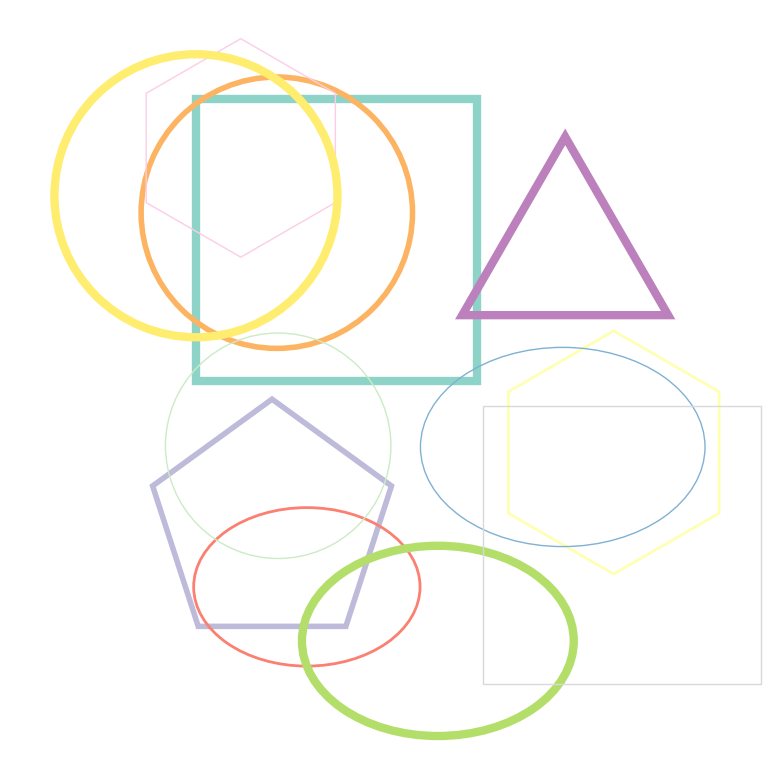[{"shape": "square", "thickness": 3, "radius": 0.91, "center": [0.437, 0.688]}, {"shape": "hexagon", "thickness": 1, "radius": 0.79, "center": [0.797, 0.412]}, {"shape": "pentagon", "thickness": 2, "radius": 0.82, "center": [0.353, 0.318]}, {"shape": "oval", "thickness": 1, "radius": 0.74, "center": [0.399, 0.238]}, {"shape": "oval", "thickness": 0.5, "radius": 0.92, "center": [0.731, 0.42]}, {"shape": "circle", "thickness": 2, "radius": 0.88, "center": [0.36, 0.724]}, {"shape": "oval", "thickness": 3, "radius": 0.88, "center": [0.569, 0.168]}, {"shape": "hexagon", "thickness": 0.5, "radius": 0.71, "center": [0.313, 0.808]}, {"shape": "square", "thickness": 0.5, "radius": 0.9, "center": [0.807, 0.292]}, {"shape": "triangle", "thickness": 3, "radius": 0.77, "center": [0.734, 0.668]}, {"shape": "circle", "thickness": 0.5, "radius": 0.73, "center": [0.361, 0.421]}, {"shape": "circle", "thickness": 3, "radius": 0.92, "center": [0.254, 0.746]}]